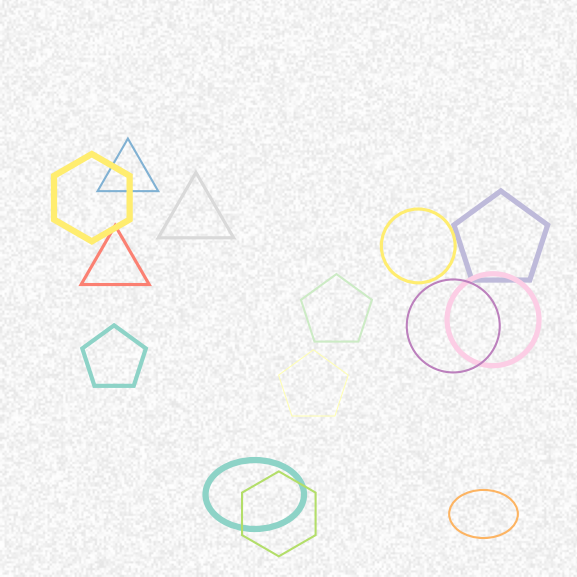[{"shape": "oval", "thickness": 3, "radius": 0.43, "center": [0.441, 0.143]}, {"shape": "pentagon", "thickness": 2, "radius": 0.29, "center": [0.198, 0.378]}, {"shape": "pentagon", "thickness": 0.5, "radius": 0.32, "center": [0.543, 0.33]}, {"shape": "pentagon", "thickness": 2.5, "radius": 0.43, "center": [0.867, 0.583]}, {"shape": "triangle", "thickness": 1.5, "radius": 0.34, "center": [0.199, 0.54]}, {"shape": "triangle", "thickness": 1, "radius": 0.3, "center": [0.221, 0.698]}, {"shape": "oval", "thickness": 1, "radius": 0.3, "center": [0.837, 0.109]}, {"shape": "hexagon", "thickness": 1, "radius": 0.37, "center": [0.483, 0.109]}, {"shape": "circle", "thickness": 2.5, "radius": 0.4, "center": [0.854, 0.446]}, {"shape": "triangle", "thickness": 1.5, "radius": 0.38, "center": [0.339, 0.625]}, {"shape": "circle", "thickness": 1, "radius": 0.4, "center": [0.785, 0.435]}, {"shape": "pentagon", "thickness": 1, "radius": 0.32, "center": [0.583, 0.46]}, {"shape": "circle", "thickness": 1.5, "radius": 0.32, "center": [0.724, 0.573]}, {"shape": "hexagon", "thickness": 3, "radius": 0.38, "center": [0.159, 0.657]}]